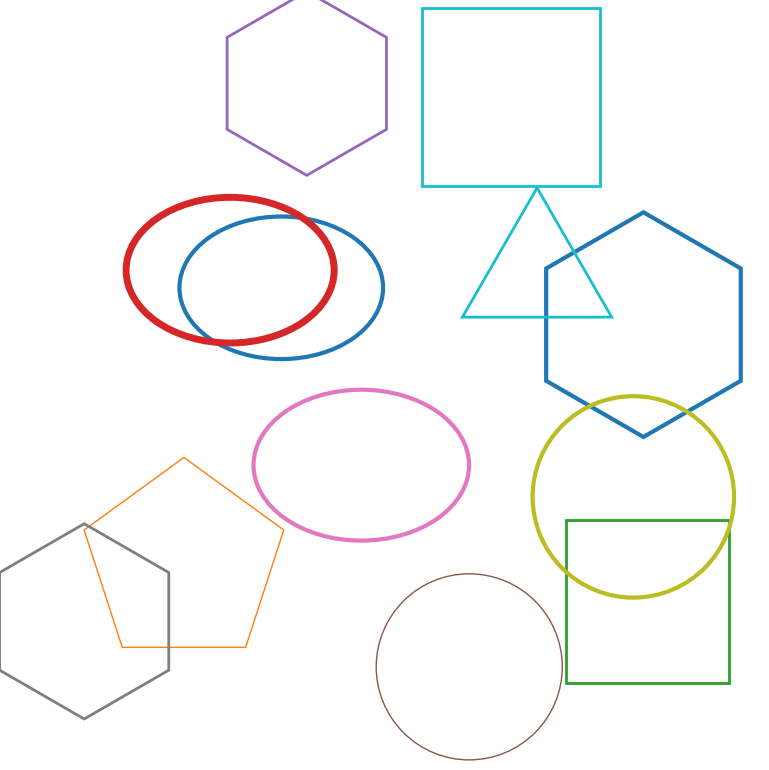[{"shape": "oval", "thickness": 1.5, "radius": 0.66, "center": [0.365, 0.626]}, {"shape": "hexagon", "thickness": 1.5, "radius": 0.73, "center": [0.836, 0.578]}, {"shape": "pentagon", "thickness": 0.5, "radius": 0.68, "center": [0.239, 0.27]}, {"shape": "square", "thickness": 1, "radius": 0.53, "center": [0.841, 0.219]}, {"shape": "oval", "thickness": 2.5, "radius": 0.68, "center": [0.299, 0.649]}, {"shape": "hexagon", "thickness": 1, "radius": 0.6, "center": [0.398, 0.892]}, {"shape": "circle", "thickness": 0.5, "radius": 0.6, "center": [0.609, 0.134]}, {"shape": "oval", "thickness": 1.5, "radius": 0.7, "center": [0.469, 0.396]}, {"shape": "hexagon", "thickness": 1, "radius": 0.63, "center": [0.109, 0.193]}, {"shape": "circle", "thickness": 1.5, "radius": 0.65, "center": [0.823, 0.355]}, {"shape": "square", "thickness": 1, "radius": 0.58, "center": [0.664, 0.874]}, {"shape": "triangle", "thickness": 1, "radius": 0.56, "center": [0.697, 0.644]}]